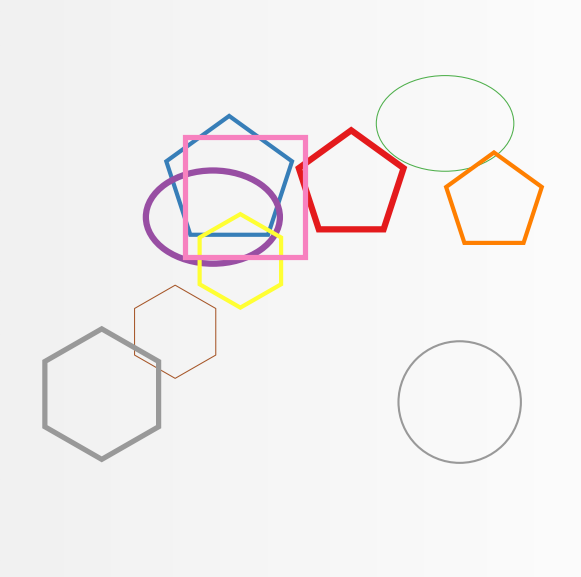[{"shape": "pentagon", "thickness": 3, "radius": 0.47, "center": [0.604, 0.679]}, {"shape": "pentagon", "thickness": 2, "radius": 0.57, "center": [0.394, 0.685]}, {"shape": "oval", "thickness": 0.5, "radius": 0.59, "center": [0.766, 0.785]}, {"shape": "oval", "thickness": 3, "radius": 0.58, "center": [0.366, 0.623]}, {"shape": "pentagon", "thickness": 2, "radius": 0.43, "center": [0.85, 0.649]}, {"shape": "hexagon", "thickness": 2, "radius": 0.4, "center": [0.414, 0.547]}, {"shape": "hexagon", "thickness": 0.5, "radius": 0.4, "center": [0.301, 0.425]}, {"shape": "square", "thickness": 2.5, "radius": 0.52, "center": [0.421, 0.658]}, {"shape": "hexagon", "thickness": 2.5, "radius": 0.56, "center": [0.175, 0.317]}, {"shape": "circle", "thickness": 1, "radius": 0.53, "center": [0.791, 0.303]}]